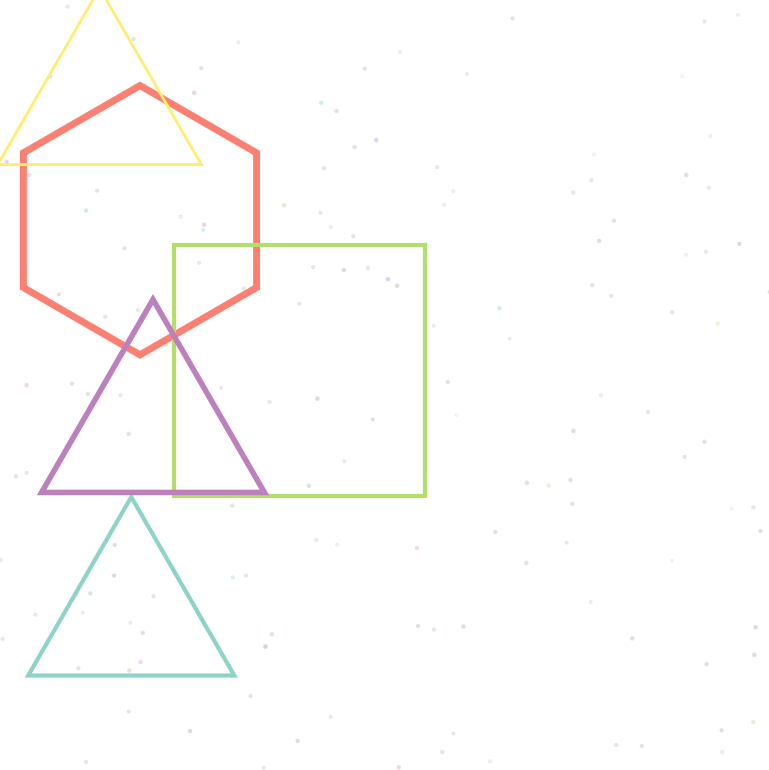[{"shape": "triangle", "thickness": 1.5, "radius": 0.77, "center": [0.17, 0.2]}, {"shape": "hexagon", "thickness": 2.5, "radius": 0.87, "center": [0.182, 0.714]}, {"shape": "square", "thickness": 1.5, "radius": 0.82, "center": [0.389, 0.519]}, {"shape": "triangle", "thickness": 2, "radius": 0.84, "center": [0.199, 0.444]}, {"shape": "triangle", "thickness": 1, "radius": 0.76, "center": [0.129, 0.863]}]